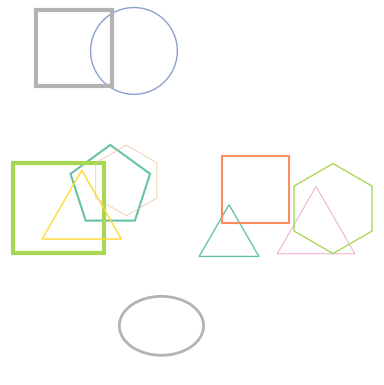[{"shape": "pentagon", "thickness": 1.5, "radius": 0.54, "center": [0.286, 0.515]}, {"shape": "triangle", "thickness": 1, "radius": 0.45, "center": [0.595, 0.379]}, {"shape": "square", "thickness": 1.5, "radius": 0.44, "center": [0.664, 0.508]}, {"shape": "circle", "thickness": 1, "radius": 0.56, "center": [0.348, 0.868]}, {"shape": "triangle", "thickness": 0.5, "radius": 0.58, "center": [0.821, 0.399]}, {"shape": "hexagon", "thickness": 1, "radius": 0.58, "center": [0.865, 0.458]}, {"shape": "square", "thickness": 3, "radius": 0.59, "center": [0.153, 0.46]}, {"shape": "triangle", "thickness": 1, "radius": 0.6, "center": [0.212, 0.439]}, {"shape": "hexagon", "thickness": 0.5, "radius": 0.46, "center": [0.328, 0.531]}, {"shape": "square", "thickness": 3, "radius": 0.5, "center": [0.192, 0.875]}, {"shape": "oval", "thickness": 2, "radius": 0.55, "center": [0.419, 0.154]}]